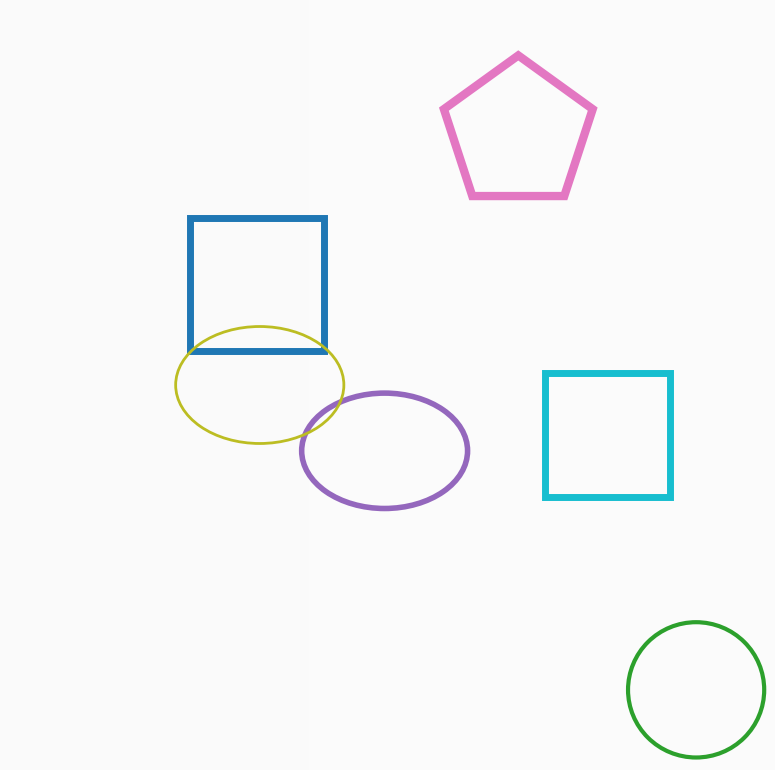[{"shape": "square", "thickness": 2.5, "radius": 0.43, "center": [0.331, 0.631]}, {"shape": "circle", "thickness": 1.5, "radius": 0.44, "center": [0.898, 0.104]}, {"shape": "oval", "thickness": 2, "radius": 0.54, "center": [0.496, 0.415]}, {"shape": "pentagon", "thickness": 3, "radius": 0.5, "center": [0.669, 0.827]}, {"shape": "oval", "thickness": 1, "radius": 0.54, "center": [0.335, 0.5]}, {"shape": "square", "thickness": 2.5, "radius": 0.4, "center": [0.784, 0.435]}]